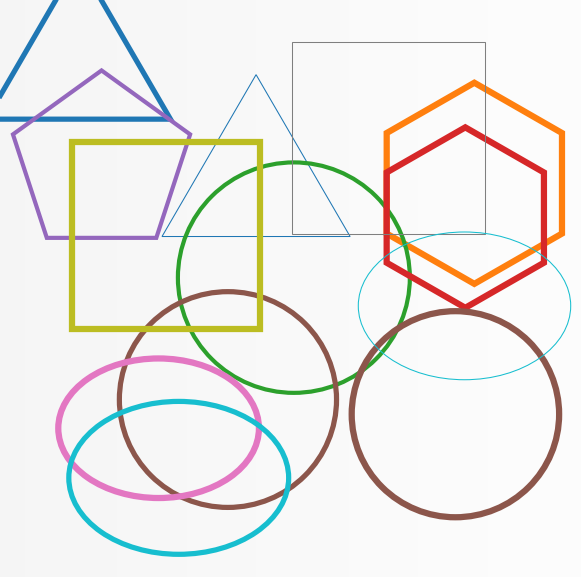[{"shape": "triangle", "thickness": 2.5, "radius": 0.91, "center": [0.135, 0.884]}, {"shape": "triangle", "thickness": 0.5, "radius": 0.93, "center": [0.441, 0.683]}, {"shape": "hexagon", "thickness": 3, "radius": 0.87, "center": [0.816, 0.682]}, {"shape": "circle", "thickness": 2, "radius": 1.0, "center": [0.506, 0.518]}, {"shape": "hexagon", "thickness": 3, "radius": 0.78, "center": [0.801, 0.622]}, {"shape": "pentagon", "thickness": 2, "radius": 0.8, "center": [0.175, 0.717]}, {"shape": "circle", "thickness": 2.5, "radius": 0.93, "center": [0.392, 0.307]}, {"shape": "circle", "thickness": 3, "radius": 0.89, "center": [0.784, 0.282]}, {"shape": "oval", "thickness": 3, "radius": 0.86, "center": [0.273, 0.258]}, {"shape": "square", "thickness": 0.5, "radius": 0.83, "center": [0.668, 0.76]}, {"shape": "square", "thickness": 3, "radius": 0.81, "center": [0.285, 0.591]}, {"shape": "oval", "thickness": 2.5, "radius": 0.95, "center": [0.308, 0.172]}, {"shape": "oval", "thickness": 0.5, "radius": 0.91, "center": [0.799, 0.469]}]